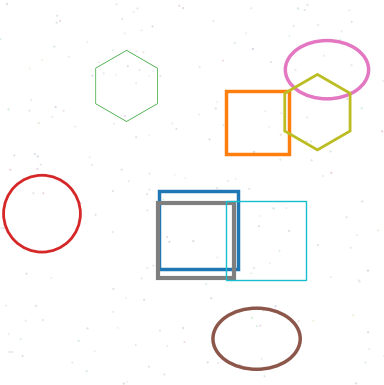[{"shape": "square", "thickness": 2.5, "radius": 0.51, "center": [0.516, 0.403]}, {"shape": "square", "thickness": 2.5, "radius": 0.41, "center": [0.668, 0.681]}, {"shape": "hexagon", "thickness": 0.5, "radius": 0.46, "center": [0.329, 0.777]}, {"shape": "circle", "thickness": 2, "radius": 0.5, "center": [0.109, 0.445]}, {"shape": "oval", "thickness": 2.5, "radius": 0.57, "center": [0.666, 0.12]}, {"shape": "oval", "thickness": 2.5, "radius": 0.54, "center": [0.849, 0.819]}, {"shape": "square", "thickness": 3, "radius": 0.49, "center": [0.509, 0.375]}, {"shape": "hexagon", "thickness": 2, "radius": 0.49, "center": [0.824, 0.709]}, {"shape": "square", "thickness": 1, "radius": 0.52, "center": [0.69, 0.376]}]